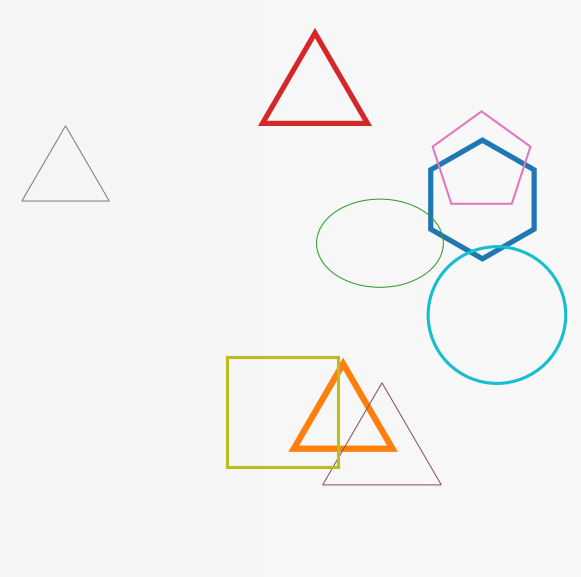[{"shape": "hexagon", "thickness": 2.5, "radius": 0.51, "center": [0.83, 0.654]}, {"shape": "triangle", "thickness": 3, "radius": 0.49, "center": [0.59, 0.271]}, {"shape": "oval", "thickness": 0.5, "radius": 0.55, "center": [0.654, 0.578]}, {"shape": "triangle", "thickness": 2.5, "radius": 0.52, "center": [0.542, 0.838]}, {"shape": "triangle", "thickness": 0.5, "radius": 0.59, "center": [0.657, 0.218]}, {"shape": "pentagon", "thickness": 1, "radius": 0.44, "center": [0.828, 0.718]}, {"shape": "triangle", "thickness": 0.5, "radius": 0.43, "center": [0.113, 0.694]}, {"shape": "square", "thickness": 1.5, "radius": 0.48, "center": [0.486, 0.286]}, {"shape": "circle", "thickness": 1.5, "radius": 0.59, "center": [0.855, 0.454]}]